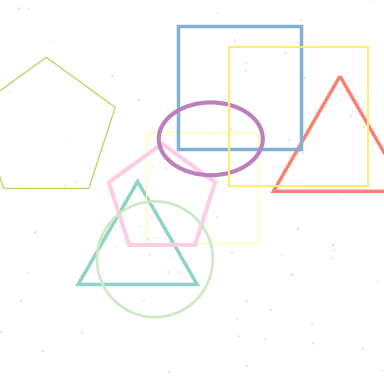[{"shape": "triangle", "thickness": 2.5, "radius": 0.89, "center": [0.358, 0.35]}, {"shape": "square", "thickness": 1, "radius": 0.72, "center": [0.524, 0.514]}, {"shape": "triangle", "thickness": 2.5, "radius": 1.0, "center": [0.883, 0.603]}, {"shape": "square", "thickness": 2.5, "radius": 0.8, "center": [0.622, 0.774]}, {"shape": "pentagon", "thickness": 1, "radius": 0.94, "center": [0.12, 0.663]}, {"shape": "pentagon", "thickness": 3, "radius": 0.73, "center": [0.421, 0.481]}, {"shape": "oval", "thickness": 3, "radius": 0.68, "center": [0.547, 0.639]}, {"shape": "circle", "thickness": 2, "radius": 0.75, "center": [0.402, 0.327]}, {"shape": "square", "thickness": 1.5, "radius": 0.91, "center": [0.775, 0.698]}]